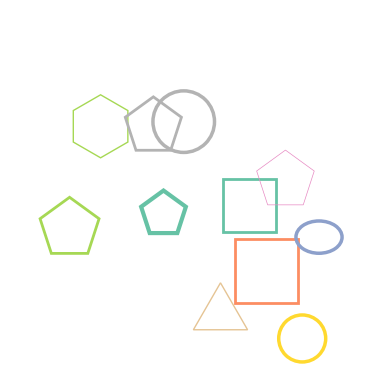[{"shape": "pentagon", "thickness": 3, "radius": 0.31, "center": [0.425, 0.444]}, {"shape": "square", "thickness": 2, "radius": 0.34, "center": [0.648, 0.466]}, {"shape": "square", "thickness": 2, "radius": 0.41, "center": [0.692, 0.296]}, {"shape": "oval", "thickness": 2.5, "radius": 0.3, "center": [0.829, 0.384]}, {"shape": "pentagon", "thickness": 0.5, "radius": 0.39, "center": [0.741, 0.532]}, {"shape": "hexagon", "thickness": 1, "radius": 0.41, "center": [0.261, 0.672]}, {"shape": "pentagon", "thickness": 2, "radius": 0.4, "center": [0.181, 0.407]}, {"shape": "circle", "thickness": 2.5, "radius": 0.31, "center": [0.785, 0.121]}, {"shape": "triangle", "thickness": 1, "radius": 0.41, "center": [0.573, 0.184]}, {"shape": "pentagon", "thickness": 2, "radius": 0.38, "center": [0.398, 0.672]}, {"shape": "circle", "thickness": 2.5, "radius": 0.4, "center": [0.477, 0.684]}]